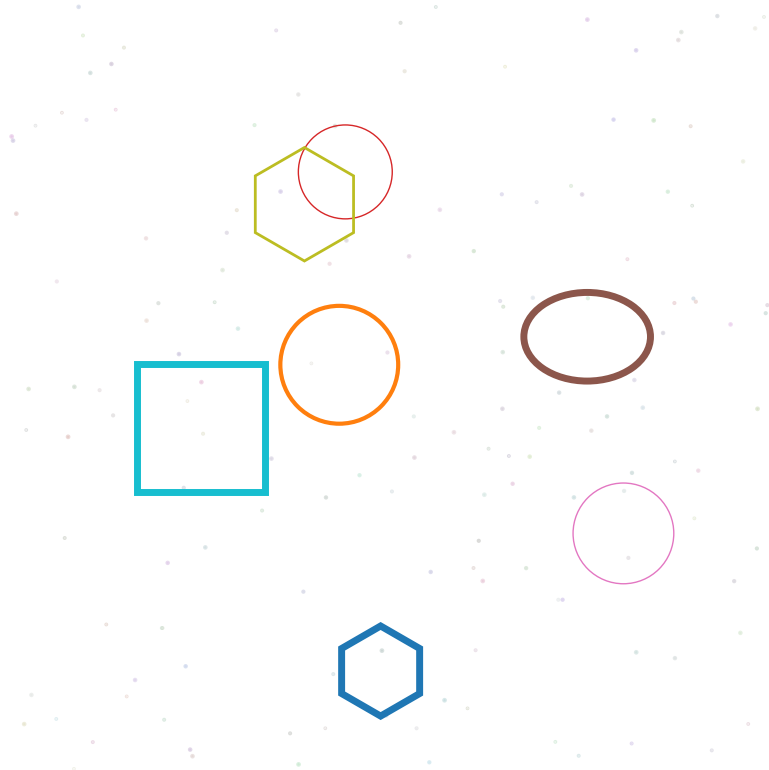[{"shape": "hexagon", "thickness": 2.5, "radius": 0.29, "center": [0.494, 0.129]}, {"shape": "circle", "thickness": 1.5, "radius": 0.38, "center": [0.441, 0.526]}, {"shape": "circle", "thickness": 0.5, "radius": 0.3, "center": [0.448, 0.777]}, {"shape": "oval", "thickness": 2.5, "radius": 0.41, "center": [0.763, 0.563]}, {"shape": "circle", "thickness": 0.5, "radius": 0.33, "center": [0.81, 0.307]}, {"shape": "hexagon", "thickness": 1, "radius": 0.37, "center": [0.395, 0.735]}, {"shape": "square", "thickness": 2.5, "radius": 0.42, "center": [0.261, 0.444]}]